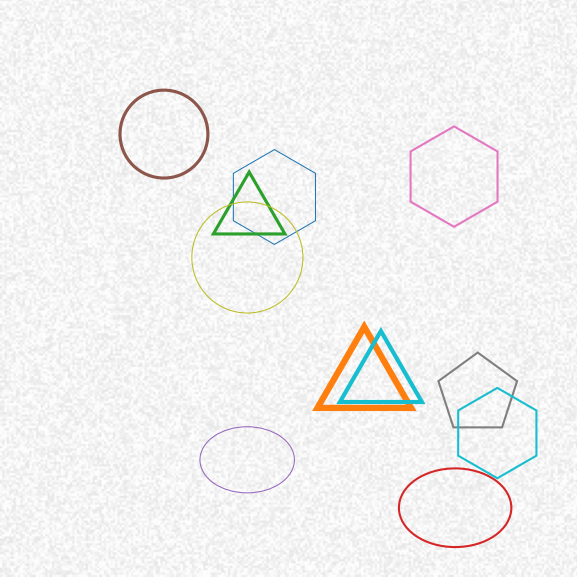[{"shape": "hexagon", "thickness": 0.5, "radius": 0.41, "center": [0.475, 0.658]}, {"shape": "triangle", "thickness": 3, "radius": 0.47, "center": [0.631, 0.34]}, {"shape": "triangle", "thickness": 1.5, "radius": 0.36, "center": [0.431, 0.63]}, {"shape": "oval", "thickness": 1, "radius": 0.49, "center": [0.788, 0.12]}, {"shape": "oval", "thickness": 0.5, "radius": 0.41, "center": [0.428, 0.203]}, {"shape": "circle", "thickness": 1.5, "radius": 0.38, "center": [0.284, 0.767]}, {"shape": "hexagon", "thickness": 1, "radius": 0.43, "center": [0.786, 0.693]}, {"shape": "pentagon", "thickness": 1, "radius": 0.36, "center": [0.827, 0.317]}, {"shape": "circle", "thickness": 0.5, "radius": 0.48, "center": [0.428, 0.553]}, {"shape": "triangle", "thickness": 2, "radius": 0.41, "center": [0.66, 0.344]}, {"shape": "hexagon", "thickness": 1, "radius": 0.39, "center": [0.861, 0.249]}]